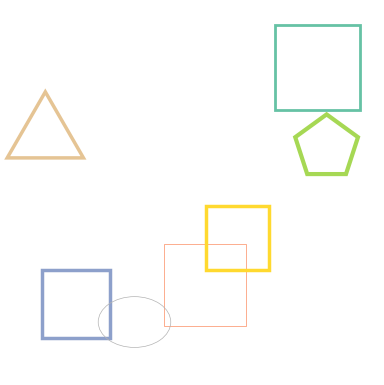[{"shape": "square", "thickness": 2, "radius": 0.55, "center": [0.825, 0.824]}, {"shape": "square", "thickness": 0.5, "radius": 0.54, "center": [0.533, 0.26]}, {"shape": "square", "thickness": 2.5, "radius": 0.44, "center": [0.197, 0.211]}, {"shape": "pentagon", "thickness": 3, "radius": 0.43, "center": [0.848, 0.617]}, {"shape": "square", "thickness": 2.5, "radius": 0.41, "center": [0.617, 0.382]}, {"shape": "triangle", "thickness": 2.5, "radius": 0.57, "center": [0.118, 0.647]}, {"shape": "oval", "thickness": 0.5, "radius": 0.47, "center": [0.349, 0.164]}]